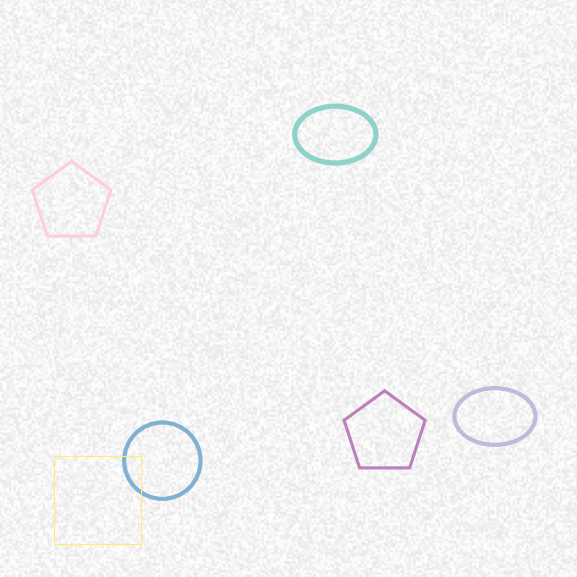[{"shape": "oval", "thickness": 2.5, "radius": 0.35, "center": [0.581, 0.766]}, {"shape": "oval", "thickness": 2, "radius": 0.35, "center": [0.857, 0.278]}, {"shape": "circle", "thickness": 2, "radius": 0.33, "center": [0.281, 0.201]}, {"shape": "pentagon", "thickness": 1.5, "radius": 0.36, "center": [0.124, 0.648]}, {"shape": "pentagon", "thickness": 1.5, "radius": 0.37, "center": [0.666, 0.249]}, {"shape": "square", "thickness": 0.5, "radius": 0.38, "center": [0.168, 0.133]}]